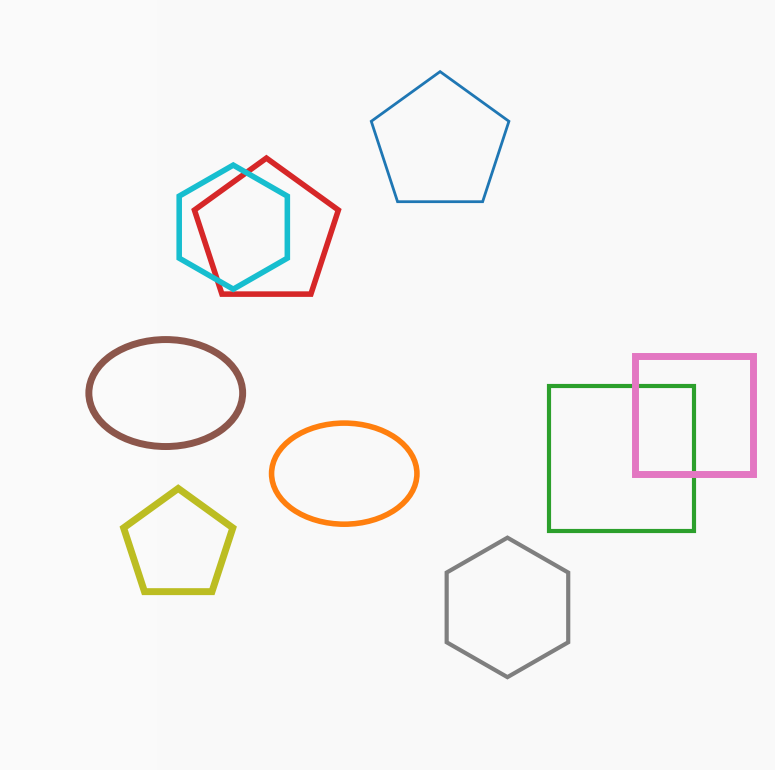[{"shape": "pentagon", "thickness": 1, "radius": 0.47, "center": [0.568, 0.814]}, {"shape": "oval", "thickness": 2, "radius": 0.47, "center": [0.444, 0.385]}, {"shape": "square", "thickness": 1.5, "radius": 0.47, "center": [0.802, 0.404]}, {"shape": "pentagon", "thickness": 2, "radius": 0.49, "center": [0.344, 0.697]}, {"shape": "oval", "thickness": 2.5, "radius": 0.5, "center": [0.214, 0.49]}, {"shape": "square", "thickness": 2.5, "radius": 0.38, "center": [0.896, 0.461]}, {"shape": "hexagon", "thickness": 1.5, "radius": 0.45, "center": [0.655, 0.211]}, {"shape": "pentagon", "thickness": 2.5, "radius": 0.37, "center": [0.23, 0.292]}, {"shape": "hexagon", "thickness": 2, "radius": 0.4, "center": [0.301, 0.705]}]